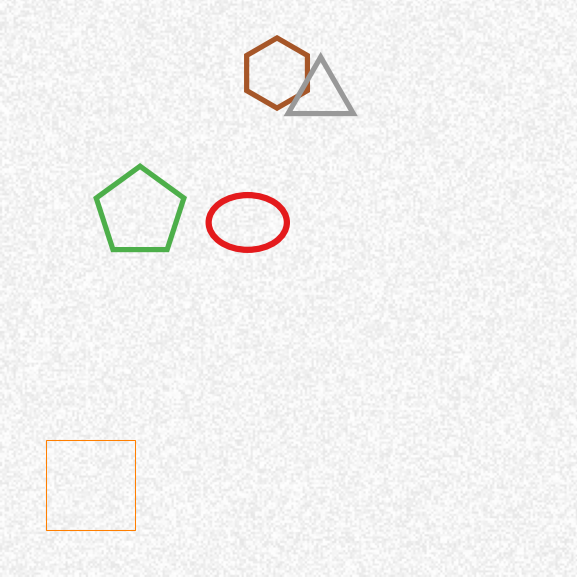[{"shape": "oval", "thickness": 3, "radius": 0.34, "center": [0.429, 0.614]}, {"shape": "pentagon", "thickness": 2.5, "radius": 0.4, "center": [0.243, 0.632]}, {"shape": "square", "thickness": 0.5, "radius": 0.39, "center": [0.156, 0.159]}, {"shape": "hexagon", "thickness": 2.5, "radius": 0.3, "center": [0.48, 0.873]}, {"shape": "triangle", "thickness": 2.5, "radius": 0.33, "center": [0.555, 0.835]}]